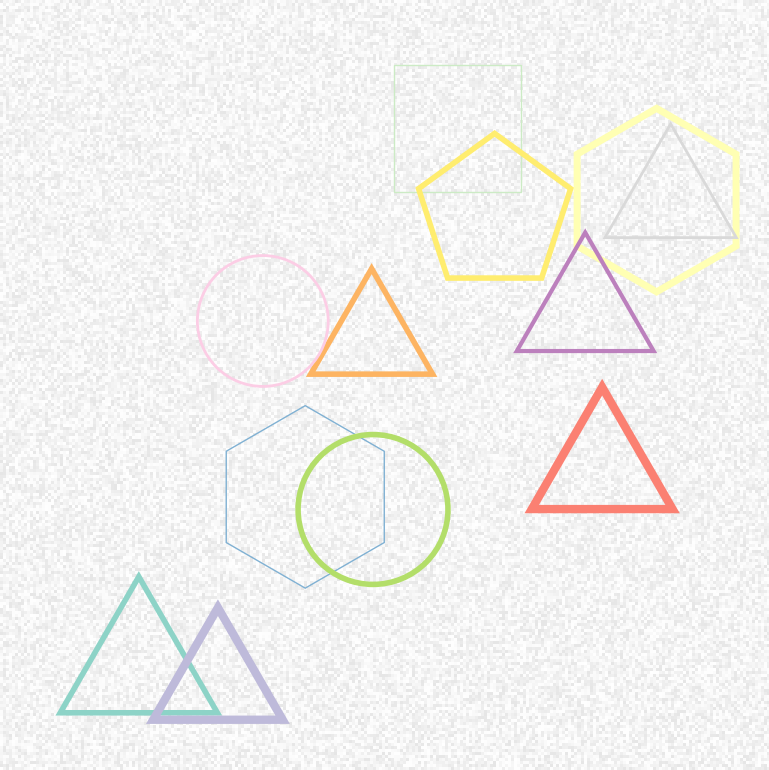[{"shape": "triangle", "thickness": 2, "radius": 0.59, "center": [0.18, 0.133]}, {"shape": "hexagon", "thickness": 2.5, "radius": 0.6, "center": [0.853, 0.74]}, {"shape": "triangle", "thickness": 3, "radius": 0.49, "center": [0.283, 0.114]}, {"shape": "triangle", "thickness": 3, "radius": 0.53, "center": [0.782, 0.392]}, {"shape": "hexagon", "thickness": 0.5, "radius": 0.59, "center": [0.396, 0.355]}, {"shape": "triangle", "thickness": 2, "radius": 0.46, "center": [0.483, 0.56]}, {"shape": "circle", "thickness": 2, "radius": 0.49, "center": [0.484, 0.338]}, {"shape": "circle", "thickness": 1, "radius": 0.42, "center": [0.341, 0.583]}, {"shape": "triangle", "thickness": 1, "radius": 0.49, "center": [0.871, 0.741]}, {"shape": "triangle", "thickness": 1.5, "radius": 0.51, "center": [0.76, 0.595]}, {"shape": "square", "thickness": 0.5, "radius": 0.41, "center": [0.594, 0.833]}, {"shape": "pentagon", "thickness": 2, "radius": 0.52, "center": [0.642, 0.723]}]